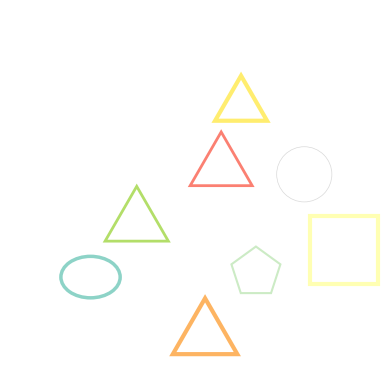[{"shape": "oval", "thickness": 2.5, "radius": 0.38, "center": [0.235, 0.28]}, {"shape": "square", "thickness": 3, "radius": 0.44, "center": [0.894, 0.352]}, {"shape": "triangle", "thickness": 2, "radius": 0.46, "center": [0.575, 0.564]}, {"shape": "triangle", "thickness": 3, "radius": 0.48, "center": [0.533, 0.128]}, {"shape": "triangle", "thickness": 2, "radius": 0.47, "center": [0.355, 0.421]}, {"shape": "circle", "thickness": 0.5, "radius": 0.36, "center": [0.79, 0.547]}, {"shape": "pentagon", "thickness": 1.5, "radius": 0.33, "center": [0.665, 0.293]}, {"shape": "triangle", "thickness": 3, "radius": 0.39, "center": [0.626, 0.725]}]